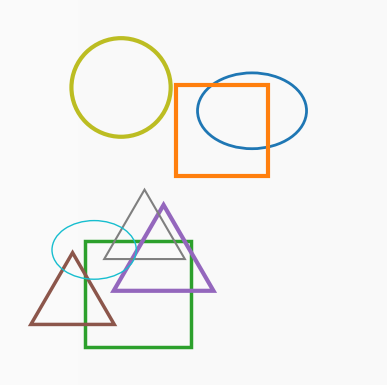[{"shape": "oval", "thickness": 2, "radius": 0.7, "center": [0.65, 0.712]}, {"shape": "square", "thickness": 3, "radius": 0.59, "center": [0.573, 0.661]}, {"shape": "square", "thickness": 2.5, "radius": 0.68, "center": [0.356, 0.236]}, {"shape": "triangle", "thickness": 3, "radius": 0.74, "center": [0.422, 0.319]}, {"shape": "triangle", "thickness": 2.5, "radius": 0.62, "center": [0.187, 0.219]}, {"shape": "triangle", "thickness": 1.5, "radius": 0.6, "center": [0.373, 0.387]}, {"shape": "circle", "thickness": 3, "radius": 0.64, "center": [0.312, 0.773]}, {"shape": "oval", "thickness": 1, "radius": 0.54, "center": [0.243, 0.351]}]